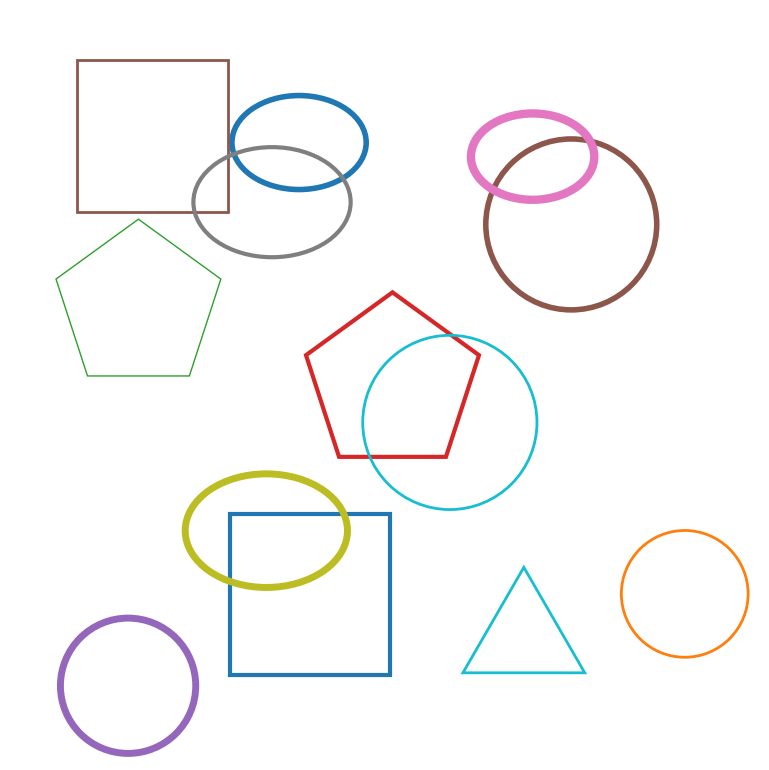[{"shape": "square", "thickness": 1.5, "radius": 0.52, "center": [0.403, 0.228]}, {"shape": "oval", "thickness": 2, "radius": 0.44, "center": [0.388, 0.815]}, {"shape": "circle", "thickness": 1, "radius": 0.41, "center": [0.889, 0.229]}, {"shape": "pentagon", "thickness": 0.5, "radius": 0.56, "center": [0.18, 0.603]}, {"shape": "pentagon", "thickness": 1.5, "radius": 0.59, "center": [0.51, 0.502]}, {"shape": "circle", "thickness": 2.5, "radius": 0.44, "center": [0.166, 0.109]}, {"shape": "square", "thickness": 1, "radius": 0.49, "center": [0.198, 0.823]}, {"shape": "circle", "thickness": 2, "radius": 0.55, "center": [0.742, 0.709]}, {"shape": "oval", "thickness": 3, "radius": 0.4, "center": [0.692, 0.797]}, {"shape": "oval", "thickness": 1.5, "radius": 0.51, "center": [0.353, 0.737]}, {"shape": "oval", "thickness": 2.5, "radius": 0.53, "center": [0.346, 0.311]}, {"shape": "triangle", "thickness": 1, "radius": 0.46, "center": [0.68, 0.172]}, {"shape": "circle", "thickness": 1, "radius": 0.57, "center": [0.584, 0.451]}]